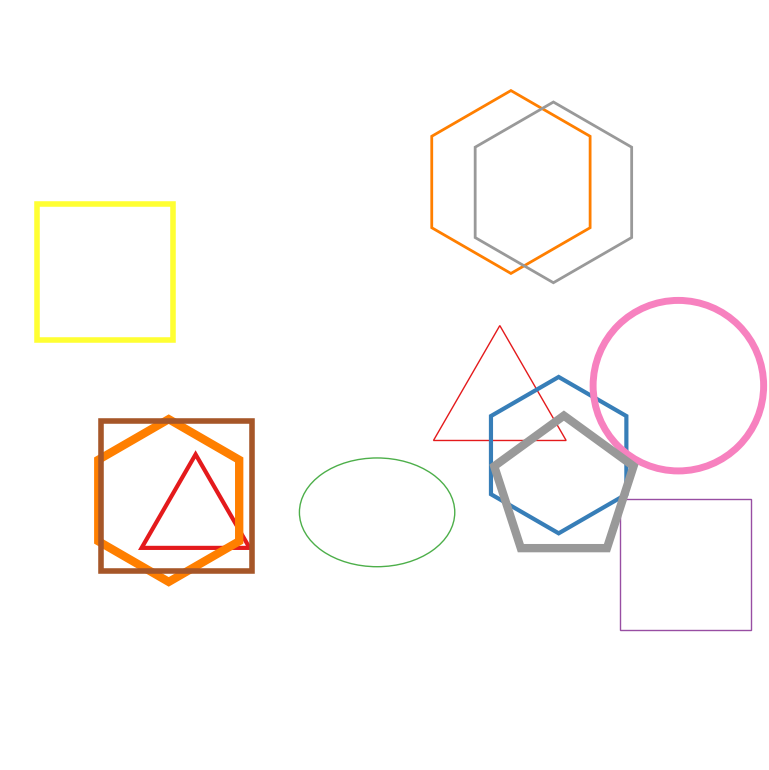[{"shape": "triangle", "thickness": 1.5, "radius": 0.4, "center": [0.254, 0.329]}, {"shape": "triangle", "thickness": 0.5, "radius": 0.5, "center": [0.649, 0.478]}, {"shape": "hexagon", "thickness": 1.5, "radius": 0.51, "center": [0.726, 0.409]}, {"shape": "oval", "thickness": 0.5, "radius": 0.5, "center": [0.49, 0.335]}, {"shape": "square", "thickness": 0.5, "radius": 0.42, "center": [0.891, 0.267]}, {"shape": "hexagon", "thickness": 3, "radius": 0.53, "center": [0.219, 0.35]}, {"shape": "hexagon", "thickness": 1, "radius": 0.59, "center": [0.664, 0.764]}, {"shape": "square", "thickness": 2, "radius": 0.44, "center": [0.137, 0.647]}, {"shape": "square", "thickness": 2, "radius": 0.49, "center": [0.229, 0.356]}, {"shape": "circle", "thickness": 2.5, "radius": 0.55, "center": [0.881, 0.499]}, {"shape": "pentagon", "thickness": 3, "radius": 0.48, "center": [0.732, 0.365]}, {"shape": "hexagon", "thickness": 1, "radius": 0.59, "center": [0.719, 0.75]}]